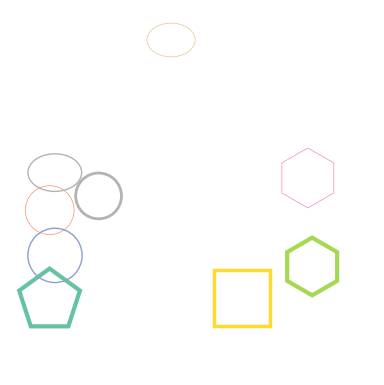[{"shape": "pentagon", "thickness": 3, "radius": 0.41, "center": [0.129, 0.22]}, {"shape": "circle", "thickness": 0.5, "radius": 0.32, "center": [0.129, 0.454]}, {"shape": "circle", "thickness": 1, "radius": 0.35, "center": [0.143, 0.337]}, {"shape": "hexagon", "thickness": 0.5, "radius": 0.39, "center": [0.799, 0.538]}, {"shape": "hexagon", "thickness": 3, "radius": 0.37, "center": [0.811, 0.308]}, {"shape": "square", "thickness": 2.5, "radius": 0.37, "center": [0.628, 0.226]}, {"shape": "oval", "thickness": 0.5, "radius": 0.31, "center": [0.444, 0.896]}, {"shape": "oval", "thickness": 1, "radius": 0.35, "center": [0.142, 0.552]}, {"shape": "circle", "thickness": 2, "radius": 0.3, "center": [0.256, 0.491]}]